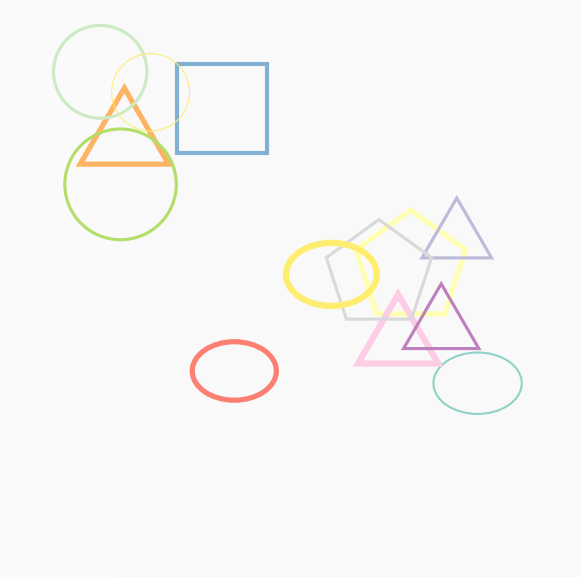[{"shape": "oval", "thickness": 1, "radius": 0.38, "center": [0.822, 0.336]}, {"shape": "pentagon", "thickness": 2.5, "radius": 0.5, "center": [0.707, 0.536]}, {"shape": "triangle", "thickness": 1.5, "radius": 0.35, "center": [0.786, 0.587]}, {"shape": "oval", "thickness": 2.5, "radius": 0.36, "center": [0.403, 0.357]}, {"shape": "square", "thickness": 2, "radius": 0.39, "center": [0.381, 0.811]}, {"shape": "triangle", "thickness": 2.5, "radius": 0.44, "center": [0.214, 0.759]}, {"shape": "circle", "thickness": 1.5, "radius": 0.48, "center": [0.207, 0.68]}, {"shape": "triangle", "thickness": 3, "radius": 0.4, "center": [0.685, 0.41]}, {"shape": "pentagon", "thickness": 1.5, "radius": 0.48, "center": [0.652, 0.524]}, {"shape": "triangle", "thickness": 1.5, "radius": 0.37, "center": [0.759, 0.433]}, {"shape": "circle", "thickness": 1.5, "radius": 0.4, "center": [0.172, 0.875]}, {"shape": "circle", "thickness": 0.5, "radius": 0.34, "center": [0.259, 0.839]}, {"shape": "oval", "thickness": 3, "radius": 0.39, "center": [0.57, 0.524]}]